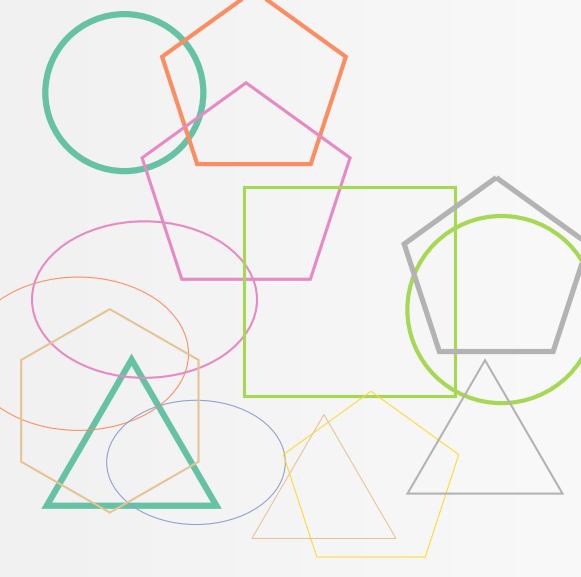[{"shape": "circle", "thickness": 3, "radius": 0.68, "center": [0.214, 0.839]}, {"shape": "triangle", "thickness": 3, "radius": 0.84, "center": [0.226, 0.208]}, {"shape": "oval", "thickness": 0.5, "radius": 0.95, "center": [0.135, 0.387]}, {"shape": "pentagon", "thickness": 2, "radius": 0.83, "center": [0.437, 0.849]}, {"shape": "oval", "thickness": 0.5, "radius": 0.77, "center": [0.337, 0.198]}, {"shape": "pentagon", "thickness": 1.5, "radius": 0.94, "center": [0.423, 0.668]}, {"shape": "oval", "thickness": 1, "radius": 0.97, "center": [0.249, 0.48]}, {"shape": "circle", "thickness": 2, "radius": 0.81, "center": [0.863, 0.463]}, {"shape": "square", "thickness": 1.5, "radius": 0.91, "center": [0.602, 0.494]}, {"shape": "pentagon", "thickness": 0.5, "radius": 0.79, "center": [0.638, 0.163]}, {"shape": "hexagon", "thickness": 1, "radius": 0.88, "center": [0.189, 0.288]}, {"shape": "triangle", "thickness": 0.5, "radius": 0.72, "center": [0.557, 0.138]}, {"shape": "pentagon", "thickness": 2.5, "radius": 0.83, "center": [0.854, 0.525]}, {"shape": "triangle", "thickness": 1, "radius": 0.77, "center": [0.834, 0.221]}]